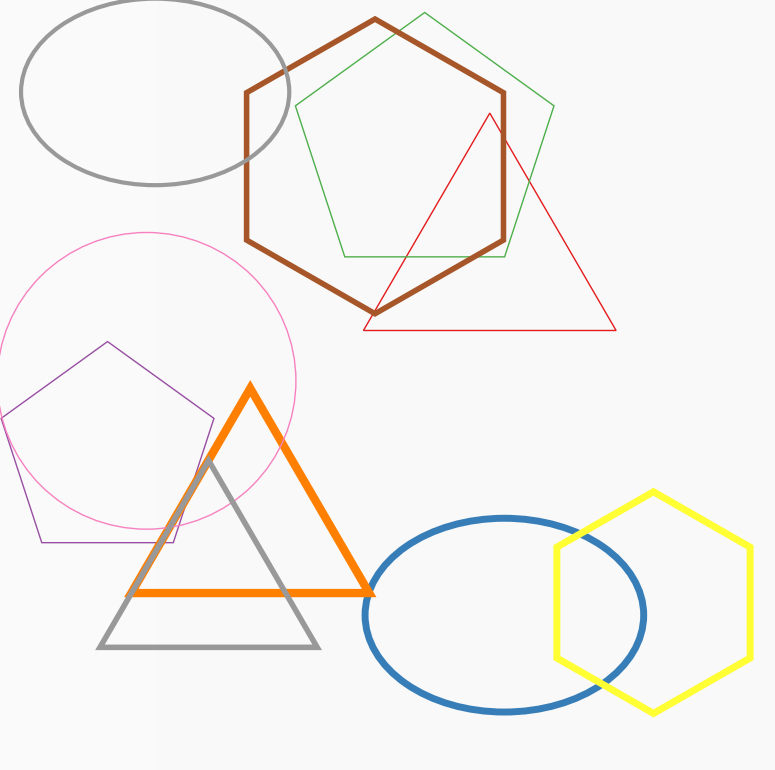[{"shape": "triangle", "thickness": 0.5, "radius": 0.94, "center": [0.632, 0.665]}, {"shape": "oval", "thickness": 2.5, "radius": 0.9, "center": [0.651, 0.201]}, {"shape": "pentagon", "thickness": 0.5, "radius": 0.88, "center": [0.548, 0.808]}, {"shape": "pentagon", "thickness": 0.5, "radius": 0.72, "center": [0.139, 0.412]}, {"shape": "triangle", "thickness": 3, "radius": 0.89, "center": [0.323, 0.318]}, {"shape": "hexagon", "thickness": 2.5, "radius": 0.72, "center": [0.843, 0.217]}, {"shape": "hexagon", "thickness": 2, "radius": 0.96, "center": [0.484, 0.784]}, {"shape": "circle", "thickness": 0.5, "radius": 0.96, "center": [0.189, 0.505]}, {"shape": "triangle", "thickness": 2, "radius": 0.81, "center": [0.269, 0.24]}, {"shape": "oval", "thickness": 1.5, "radius": 0.87, "center": [0.2, 0.881]}]